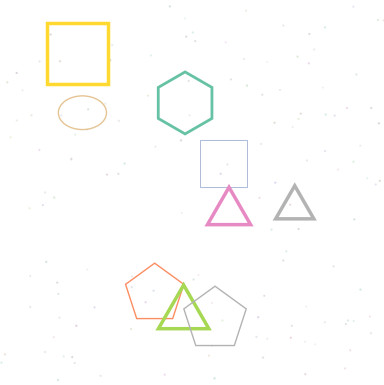[{"shape": "hexagon", "thickness": 2, "radius": 0.4, "center": [0.481, 0.733]}, {"shape": "pentagon", "thickness": 1, "radius": 0.4, "center": [0.402, 0.237]}, {"shape": "square", "thickness": 0.5, "radius": 0.31, "center": [0.581, 0.575]}, {"shape": "triangle", "thickness": 2.5, "radius": 0.32, "center": [0.595, 0.449]}, {"shape": "triangle", "thickness": 2.5, "radius": 0.38, "center": [0.477, 0.184]}, {"shape": "square", "thickness": 2.5, "radius": 0.39, "center": [0.201, 0.861]}, {"shape": "oval", "thickness": 1, "radius": 0.31, "center": [0.214, 0.707]}, {"shape": "triangle", "thickness": 2.5, "radius": 0.29, "center": [0.766, 0.46]}, {"shape": "pentagon", "thickness": 1, "radius": 0.43, "center": [0.559, 0.171]}]